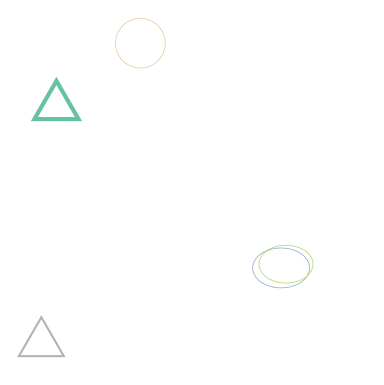[{"shape": "triangle", "thickness": 3, "radius": 0.33, "center": [0.147, 0.724]}, {"shape": "oval", "thickness": 0.5, "radius": 0.37, "center": [0.73, 0.304]}, {"shape": "oval", "thickness": 0.5, "radius": 0.35, "center": [0.743, 0.314]}, {"shape": "circle", "thickness": 0.5, "radius": 0.32, "center": [0.365, 0.888]}, {"shape": "triangle", "thickness": 1.5, "radius": 0.34, "center": [0.107, 0.109]}]